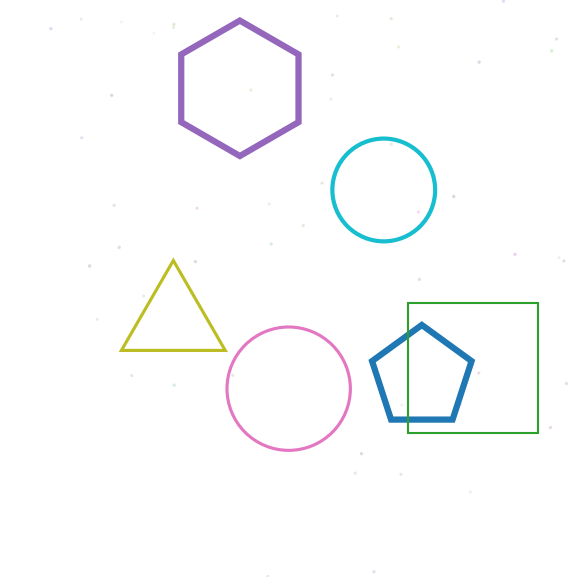[{"shape": "pentagon", "thickness": 3, "radius": 0.45, "center": [0.73, 0.346]}, {"shape": "square", "thickness": 1, "radius": 0.56, "center": [0.819, 0.362]}, {"shape": "hexagon", "thickness": 3, "radius": 0.59, "center": [0.415, 0.846]}, {"shape": "circle", "thickness": 1.5, "radius": 0.53, "center": [0.5, 0.326]}, {"shape": "triangle", "thickness": 1.5, "radius": 0.52, "center": [0.3, 0.444]}, {"shape": "circle", "thickness": 2, "radius": 0.44, "center": [0.665, 0.67]}]